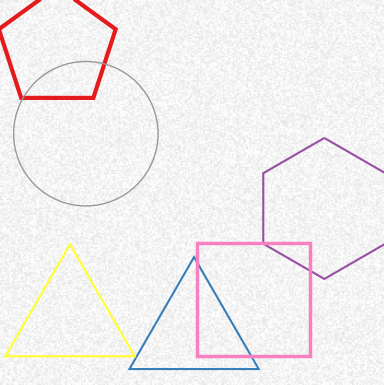[{"shape": "pentagon", "thickness": 3, "radius": 0.8, "center": [0.149, 0.875]}, {"shape": "triangle", "thickness": 1.5, "radius": 0.97, "center": [0.504, 0.138]}, {"shape": "hexagon", "thickness": 1.5, "radius": 0.92, "center": [0.842, 0.459]}, {"shape": "triangle", "thickness": 1.5, "radius": 0.97, "center": [0.182, 0.172]}, {"shape": "square", "thickness": 2.5, "radius": 0.73, "center": [0.658, 0.222]}, {"shape": "circle", "thickness": 1, "radius": 0.94, "center": [0.223, 0.653]}]